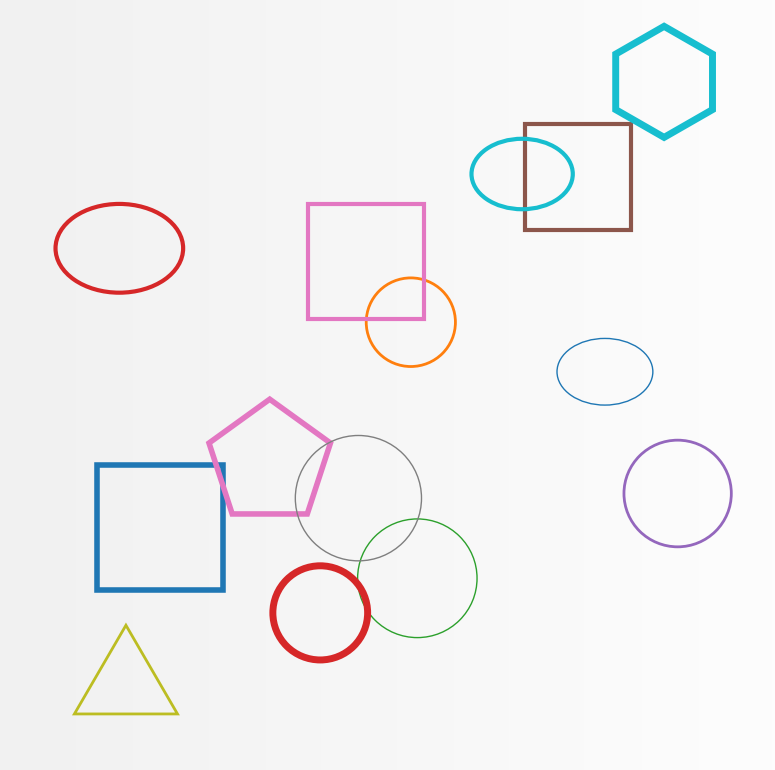[{"shape": "oval", "thickness": 0.5, "radius": 0.31, "center": [0.781, 0.517]}, {"shape": "square", "thickness": 2, "radius": 0.41, "center": [0.207, 0.315]}, {"shape": "circle", "thickness": 1, "radius": 0.29, "center": [0.53, 0.582]}, {"shape": "circle", "thickness": 0.5, "radius": 0.39, "center": [0.538, 0.249]}, {"shape": "oval", "thickness": 1.5, "radius": 0.41, "center": [0.154, 0.678]}, {"shape": "circle", "thickness": 2.5, "radius": 0.31, "center": [0.413, 0.204]}, {"shape": "circle", "thickness": 1, "radius": 0.35, "center": [0.874, 0.359]}, {"shape": "square", "thickness": 1.5, "radius": 0.34, "center": [0.745, 0.77]}, {"shape": "square", "thickness": 1.5, "radius": 0.38, "center": [0.472, 0.66]}, {"shape": "pentagon", "thickness": 2, "radius": 0.41, "center": [0.348, 0.399]}, {"shape": "circle", "thickness": 0.5, "radius": 0.41, "center": [0.462, 0.353]}, {"shape": "triangle", "thickness": 1, "radius": 0.38, "center": [0.163, 0.111]}, {"shape": "oval", "thickness": 1.5, "radius": 0.33, "center": [0.674, 0.774]}, {"shape": "hexagon", "thickness": 2.5, "radius": 0.36, "center": [0.857, 0.894]}]